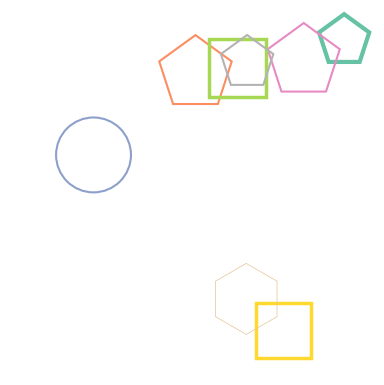[{"shape": "pentagon", "thickness": 3, "radius": 0.34, "center": [0.894, 0.895]}, {"shape": "pentagon", "thickness": 1.5, "radius": 0.49, "center": [0.508, 0.81]}, {"shape": "circle", "thickness": 1.5, "radius": 0.49, "center": [0.243, 0.598]}, {"shape": "pentagon", "thickness": 1.5, "radius": 0.49, "center": [0.789, 0.842]}, {"shape": "square", "thickness": 2.5, "radius": 0.37, "center": [0.618, 0.823]}, {"shape": "square", "thickness": 2.5, "radius": 0.35, "center": [0.737, 0.142]}, {"shape": "hexagon", "thickness": 0.5, "radius": 0.46, "center": [0.64, 0.224]}, {"shape": "pentagon", "thickness": 1.5, "radius": 0.36, "center": [0.642, 0.837]}]